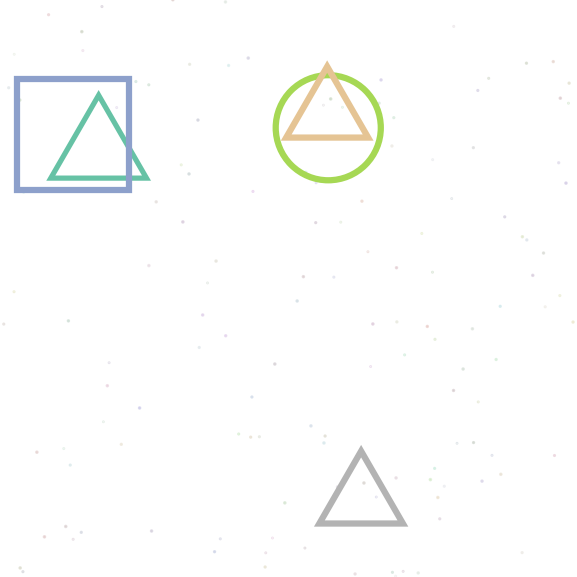[{"shape": "triangle", "thickness": 2.5, "radius": 0.48, "center": [0.171, 0.739]}, {"shape": "square", "thickness": 3, "radius": 0.48, "center": [0.126, 0.766]}, {"shape": "circle", "thickness": 3, "radius": 0.45, "center": [0.568, 0.778]}, {"shape": "triangle", "thickness": 3, "radius": 0.41, "center": [0.567, 0.802]}, {"shape": "triangle", "thickness": 3, "radius": 0.42, "center": [0.625, 0.134]}]